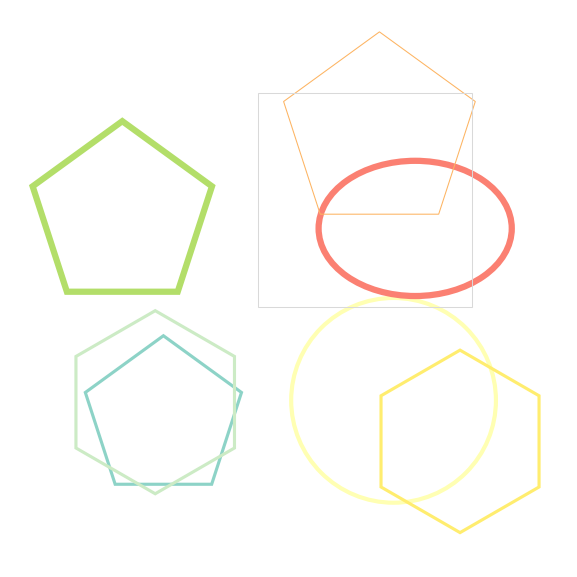[{"shape": "pentagon", "thickness": 1.5, "radius": 0.71, "center": [0.283, 0.276]}, {"shape": "circle", "thickness": 2, "radius": 0.89, "center": [0.681, 0.306]}, {"shape": "oval", "thickness": 3, "radius": 0.84, "center": [0.719, 0.604]}, {"shape": "pentagon", "thickness": 0.5, "radius": 0.87, "center": [0.657, 0.769]}, {"shape": "pentagon", "thickness": 3, "radius": 0.82, "center": [0.212, 0.626]}, {"shape": "square", "thickness": 0.5, "radius": 0.93, "center": [0.632, 0.653]}, {"shape": "hexagon", "thickness": 1.5, "radius": 0.79, "center": [0.269, 0.303]}, {"shape": "hexagon", "thickness": 1.5, "radius": 0.79, "center": [0.797, 0.235]}]